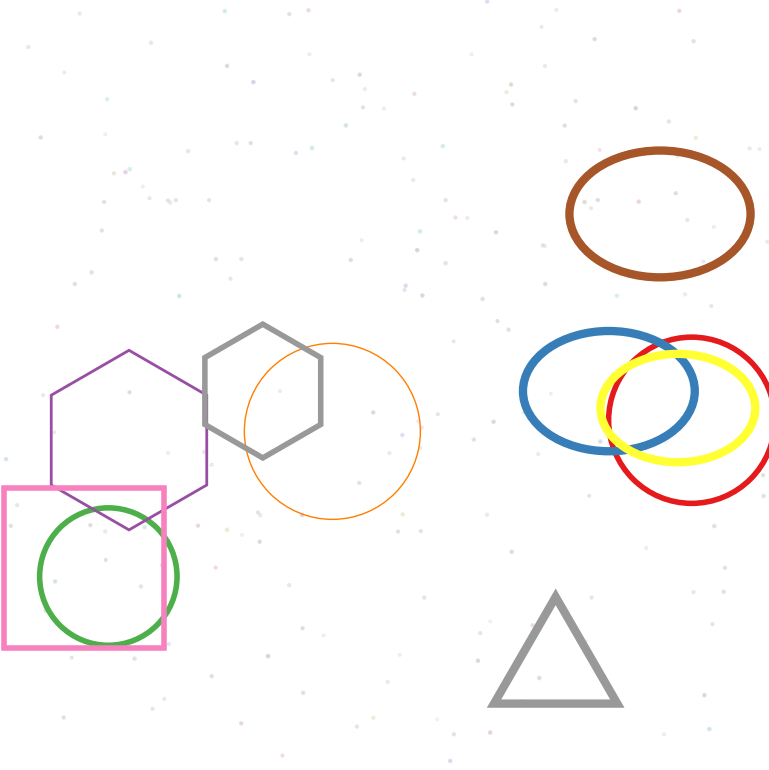[{"shape": "circle", "thickness": 2, "radius": 0.54, "center": [0.898, 0.454]}, {"shape": "oval", "thickness": 3, "radius": 0.56, "center": [0.791, 0.492]}, {"shape": "circle", "thickness": 2, "radius": 0.45, "center": [0.141, 0.251]}, {"shape": "hexagon", "thickness": 1, "radius": 0.58, "center": [0.168, 0.428]}, {"shape": "circle", "thickness": 0.5, "radius": 0.57, "center": [0.432, 0.44]}, {"shape": "oval", "thickness": 3, "radius": 0.5, "center": [0.88, 0.47]}, {"shape": "oval", "thickness": 3, "radius": 0.59, "center": [0.857, 0.722]}, {"shape": "square", "thickness": 2, "radius": 0.52, "center": [0.109, 0.262]}, {"shape": "triangle", "thickness": 3, "radius": 0.46, "center": [0.722, 0.132]}, {"shape": "hexagon", "thickness": 2, "radius": 0.43, "center": [0.341, 0.492]}]